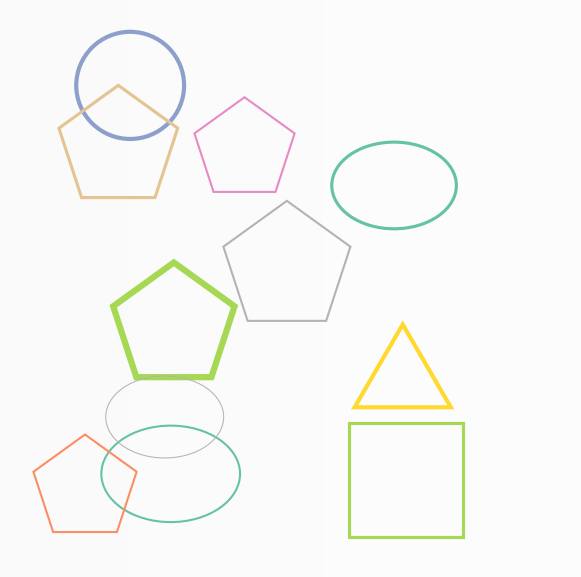[{"shape": "oval", "thickness": 1.5, "radius": 0.54, "center": [0.678, 0.678]}, {"shape": "oval", "thickness": 1, "radius": 0.6, "center": [0.294, 0.179]}, {"shape": "pentagon", "thickness": 1, "radius": 0.47, "center": [0.146, 0.153]}, {"shape": "circle", "thickness": 2, "radius": 0.46, "center": [0.224, 0.851]}, {"shape": "pentagon", "thickness": 1, "radius": 0.45, "center": [0.421, 0.74]}, {"shape": "square", "thickness": 1.5, "radius": 0.49, "center": [0.698, 0.167]}, {"shape": "pentagon", "thickness": 3, "radius": 0.55, "center": [0.299, 0.435]}, {"shape": "triangle", "thickness": 2, "radius": 0.48, "center": [0.693, 0.342]}, {"shape": "pentagon", "thickness": 1.5, "radius": 0.54, "center": [0.204, 0.744]}, {"shape": "oval", "thickness": 0.5, "radius": 0.51, "center": [0.283, 0.277]}, {"shape": "pentagon", "thickness": 1, "radius": 0.57, "center": [0.494, 0.536]}]